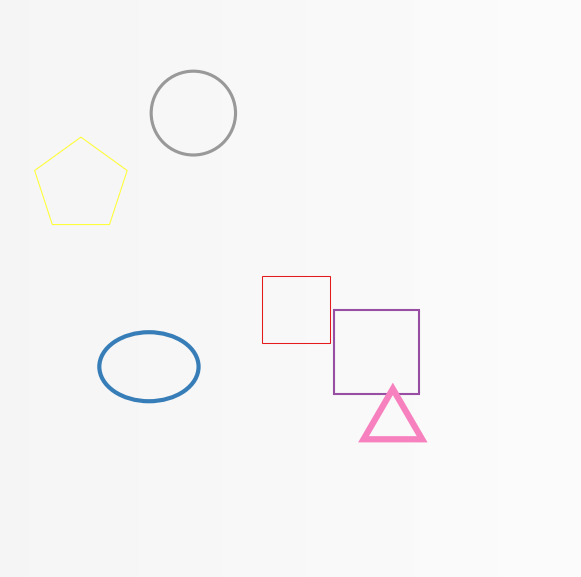[{"shape": "square", "thickness": 0.5, "radius": 0.29, "center": [0.509, 0.463]}, {"shape": "oval", "thickness": 2, "radius": 0.43, "center": [0.256, 0.364]}, {"shape": "square", "thickness": 1, "radius": 0.36, "center": [0.648, 0.389]}, {"shape": "pentagon", "thickness": 0.5, "radius": 0.42, "center": [0.139, 0.678]}, {"shape": "triangle", "thickness": 3, "radius": 0.29, "center": [0.676, 0.268]}, {"shape": "circle", "thickness": 1.5, "radius": 0.36, "center": [0.333, 0.803]}]